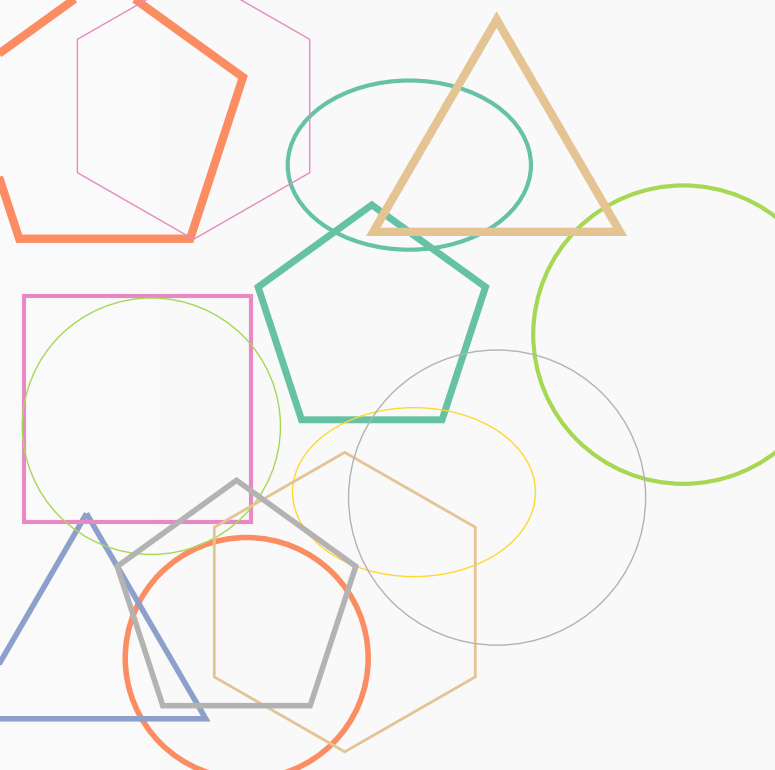[{"shape": "oval", "thickness": 1.5, "radius": 0.78, "center": [0.528, 0.786]}, {"shape": "pentagon", "thickness": 2.5, "radius": 0.77, "center": [0.48, 0.58]}, {"shape": "pentagon", "thickness": 3, "radius": 0.94, "center": [0.135, 0.842]}, {"shape": "circle", "thickness": 2, "radius": 0.78, "center": [0.318, 0.145]}, {"shape": "triangle", "thickness": 2, "radius": 0.89, "center": [0.112, 0.155]}, {"shape": "hexagon", "thickness": 0.5, "radius": 0.87, "center": [0.25, 0.862]}, {"shape": "square", "thickness": 1.5, "radius": 0.73, "center": [0.178, 0.469]}, {"shape": "circle", "thickness": 1.5, "radius": 0.97, "center": [0.882, 0.565]}, {"shape": "circle", "thickness": 0.5, "radius": 0.83, "center": [0.195, 0.446]}, {"shape": "oval", "thickness": 0.5, "radius": 0.78, "center": [0.534, 0.361]}, {"shape": "hexagon", "thickness": 1, "radius": 0.97, "center": [0.445, 0.218]}, {"shape": "triangle", "thickness": 3, "radius": 0.92, "center": [0.641, 0.791]}, {"shape": "pentagon", "thickness": 2, "radius": 0.81, "center": [0.305, 0.214]}, {"shape": "circle", "thickness": 0.5, "radius": 0.96, "center": [0.641, 0.354]}]